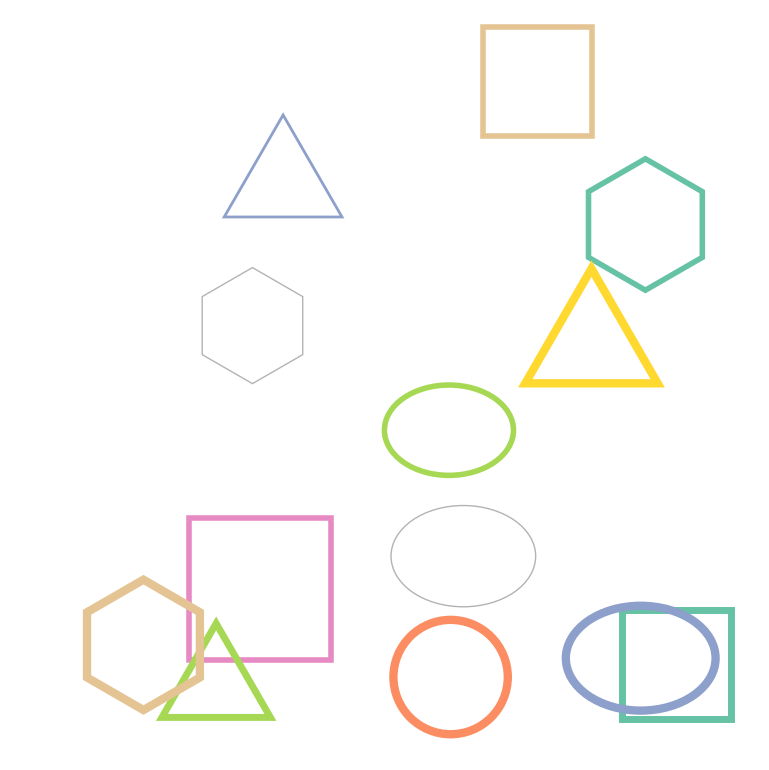[{"shape": "square", "thickness": 2.5, "radius": 0.35, "center": [0.879, 0.137]}, {"shape": "hexagon", "thickness": 2, "radius": 0.43, "center": [0.838, 0.708]}, {"shape": "circle", "thickness": 3, "radius": 0.37, "center": [0.585, 0.121]}, {"shape": "oval", "thickness": 3, "radius": 0.49, "center": [0.832, 0.145]}, {"shape": "triangle", "thickness": 1, "radius": 0.44, "center": [0.368, 0.762]}, {"shape": "square", "thickness": 2, "radius": 0.46, "center": [0.337, 0.235]}, {"shape": "triangle", "thickness": 2.5, "radius": 0.41, "center": [0.281, 0.109]}, {"shape": "oval", "thickness": 2, "radius": 0.42, "center": [0.583, 0.441]}, {"shape": "triangle", "thickness": 3, "radius": 0.5, "center": [0.768, 0.552]}, {"shape": "square", "thickness": 2, "radius": 0.35, "center": [0.698, 0.895]}, {"shape": "hexagon", "thickness": 3, "radius": 0.42, "center": [0.186, 0.163]}, {"shape": "oval", "thickness": 0.5, "radius": 0.47, "center": [0.602, 0.278]}, {"shape": "hexagon", "thickness": 0.5, "radius": 0.38, "center": [0.328, 0.577]}]